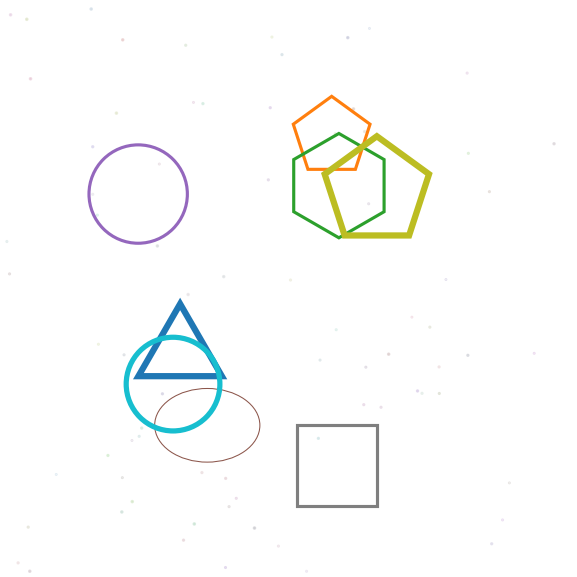[{"shape": "triangle", "thickness": 3, "radius": 0.42, "center": [0.312, 0.389]}, {"shape": "pentagon", "thickness": 1.5, "radius": 0.35, "center": [0.574, 0.762]}, {"shape": "hexagon", "thickness": 1.5, "radius": 0.45, "center": [0.587, 0.678]}, {"shape": "circle", "thickness": 1.5, "radius": 0.43, "center": [0.239, 0.663]}, {"shape": "oval", "thickness": 0.5, "radius": 0.46, "center": [0.359, 0.263]}, {"shape": "square", "thickness": 1.5, "radius": 0.35, "center": [0.584, 0.193]}, {"shape": "pentagon", "thickness": 3, "radius": 0.47, "center": [0.653, 0.668]}, {"shape": "circle", "thickness": 2.5, "radius": 0.41, "center": [0.3, 0.334]}]